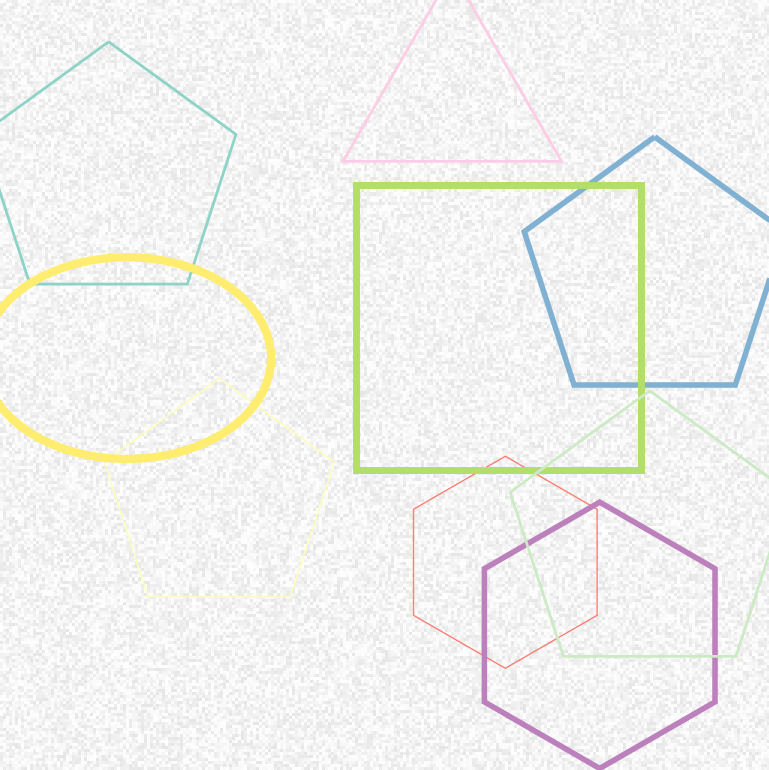[{"shape": "pentagon", "thickness": 1, "radius": 0.87, "center": [0.141, 0.772]}, {"shape": "pentagon", "thickness": 0.5, "radius": 0.78, "center": [0.285, 0.352]}, {"shape": "hexagon", "thickness": 0.5, "radius": 0.69, "center": [0.656, 0.27]}, {"shape": "pentagon", "thickness": 2, "radius": 0.89, "center": [0.85, 0.644]}, {"shape": "square", "thickness": 2.5, "radius": 0.92, "center": [0.647, 0.575]}, {"shape": "triangle", "thickness": 1, "radius": 0.82, "center": [0.587, 0.872]}, {"shape": "hexagon", "thickness": 2, "radius": 0.86, "center": [0.779, 0.175]}, {"shape": "pentagon", "thickness": 1, "radius": 0.95, "center": [0.844, 0.302]}, {"shape": "oval", "thickness": 3, "radius": 0.94, "center": [0.165, 0.535]}]